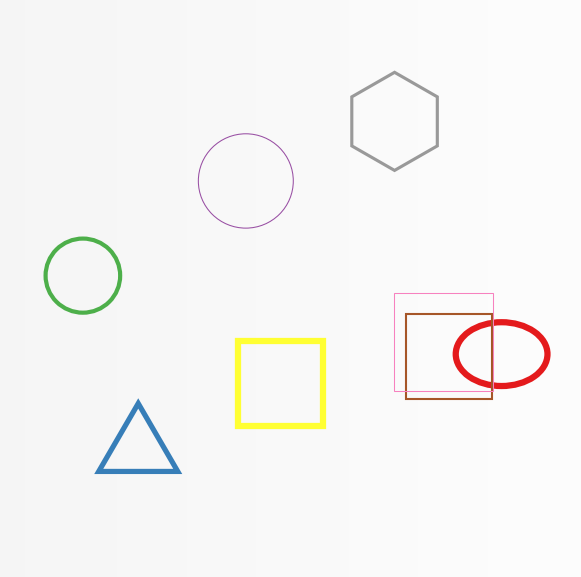[{"shape": "oval", "thickness": 3, "radius": 0.39, "center": [0.863, 0.386]}, {"shape": "triangle", "thickness": 2.5, "radius": 0.39, "center": [0.238, 0.222]}, {"shape": "circle", "thickness": 2, "radius": 0.32, "center": [0.143, 0.522]}, {"shape": "circle", "thickness": 0.5, "radius": 0.41, "center": [0.423, 0.686]}, {"shape": "square", "thickness": 3, "radius": 0.37, "center": [0.483, 0.335]}, {"shape": "square", "thickness": 1, "radius": 0.37, "center": [0.773, 0.381]}, {"shape": "square", "thickness": 0.5, "radius": 0.42, "center": [0.763, 0.407]}, {"shape": "hexagon", "thickness": 1.5, "radius": 0.42, "center": [0.679, 0.789]}]